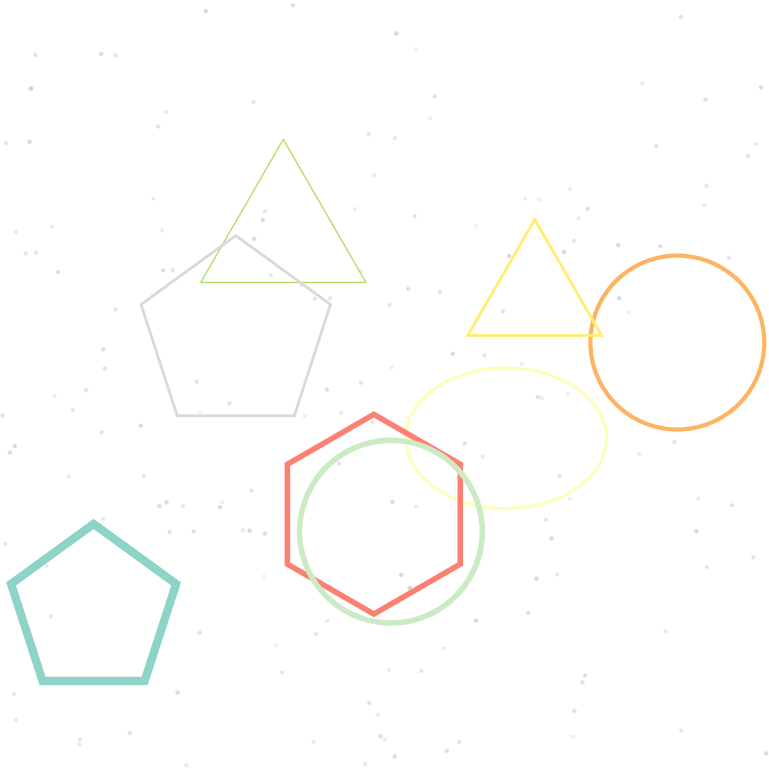[{"shape": "pentagon", "thickness": 3, "radius": 0.56, "center": [0.122, 0.207]}, {"shape": "oval", "thickness": 1, "radius": 0.65, "center": [0.657, 0.431]}, {"shape": "hexagon", "thickness": 2, "radius": 0.65, "center": [0.486, 0.332]}, {"shape": "circle", "thickness": 1.5, "radius": 0.56, "center": [0.88, 0.555]}, {"shape": "triangle", "thickness": 0.5, "radius": 0.62, "center": [0.368, 0.695]}, {"shape": "pentagon", "thickness": 1, "radius": 0.65, "center": [0.306, 0.565]}, {"shape": "circle", "thickness": 2, "radius": 0.59, "center": [0.508, 0.31]}, {"shape": "triangle", "thickness": 1, "radius": 0.5, "center": [0.694, 0.615]}]